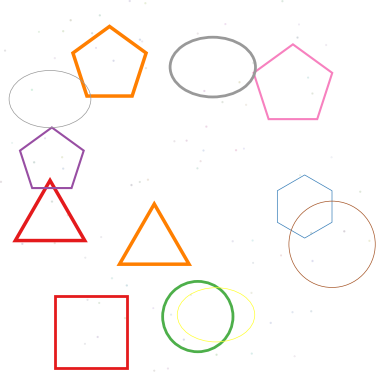[{"shape": "triangle", "thickness": 2.5, "radius": 0.52, "center": [0.13, 0.427]}, {"shape": "square", "thickness": 2, "radius": 0.47, "center": [0.237, 0.137]}, {"shape": "hexagon", "thickness": 0.5, "radius": 0.41, "center": [0.791, 0.464]}, {"shape": "circle", "thickness": 2, "radius": 0.46, "center": [0.514, 0.178]}, {"shape": "pentagon", "thickness": 1.5, "radius": 0.44, "center": [0.135, 0.582]}, {"shape": "pentagon", "thickness": 2.5, "radius": 0.5, "center": [0.284, 0.831]}, {"shape": "triangle", "thickness": 2.5, "radius": 0.52, "center": [0.401, 0.366]}, {"shape": "oval", "thickness": 0.5, "radius": 0.5, "center": [0.561, 0.182]}, {"shape": "circle", "thickness": 0.5, "radius": 0.56, "center": [0.863, 0.365]}, {"shape": "pentagon", "thickness": 1.5, "radius": 0.54, "center": [0.761, 0.777]}, {"shape": "oval", "thickness": 0.5, "radius": 0.53, "center": [0.13, 0.743]}, {"shape": "oval", "thickness": 2, "radius": 0.55, "center": [0.553, 0.826]}]